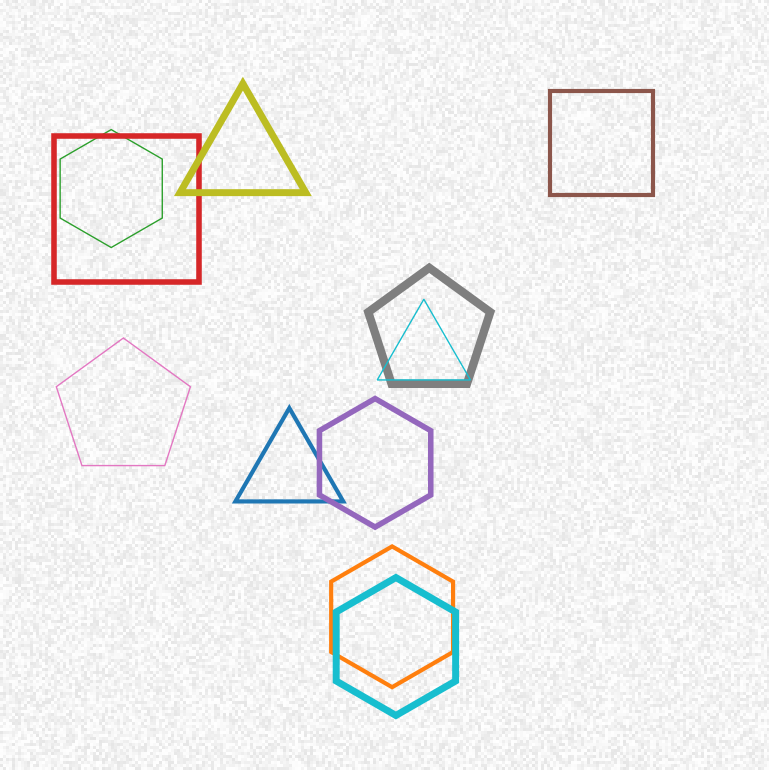[{"shape": "triangle", "thickness": 1.5, "radius": 0.4, "center": [0.376, 0.389]}, {"shape": "hexagon", "thickness": 1.5, "radius": 0.46, "center": [0.509, 0.199]}, {"shape": "hexagon", "thickness": 0.5, "radius": 0.38, "center": [0.144, 0.755]}, {"shape": "square", "thickness": 2, "radius": 0.47, "center": [0.165, 0.729]}, {"shape": "hexagon", "thickness": 2, "radius": 0.42, "center": [0.487, 0.399]}, {"shape": "square", "thickness": 1.5, "radius": 0.34, "center": [0.781, 0.814]}, {"shape": "pentagon", "thickness": 0.5, "radius": 0.46, "center": [0.16, 0.469]}, {"shape": "pentagon", "thickness": 3, "radius": 0.42, "center": [0.557, 0.569]}, {"shape": "triangle", "thickness": 2.5, "radius": 0.47, "center": [0.315, 0.797]}, {"shape": "triangle", "thickness": 0.5, "radius": 0.35, "center": [0.55, 0.542]}, {"shape": "hexagon", "thickness": 2.5, "radius": 0.45, "center": [0.514, 0.16]}]